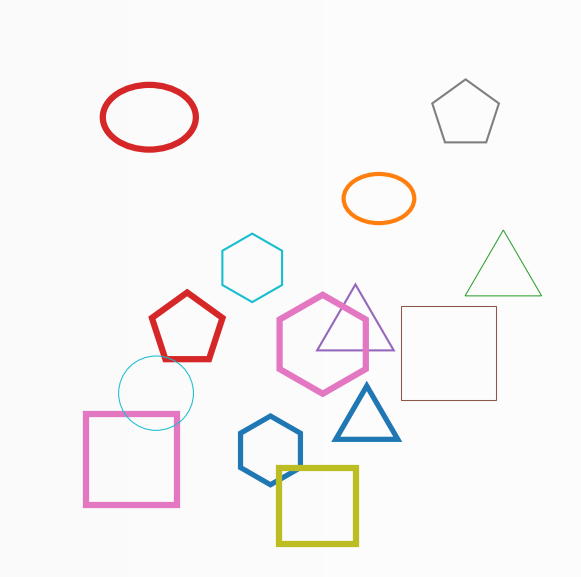[{"shape": "triangle", "thickness": 2.5, "radius": 0.31, "center": [0.631, 0.269]}, {"shape": "hexagon", "thickness": 2.5, "radius": 0.3, "center": [0.465, 0.219]}, {"shape": "oval", "thickness": 2, "radius": 0.3, "center": [0.652, 0.655]}, {"shape": "triangle", "thickness": 0.5, "radius": 0.38, "center": [0.866, 0.525]}, {"shape": "pentagon", "thickness": 3, "radius": 0.32, "center": [0.322, 0.429]}, {"shape": "oval", "thickness": 3, "radius": 0.4, "center": [0.257, 0.796]}, {"shape": "triangle", "thickness": 1, "radius": 0.38, "center": [0.612, 0.43]}, {"shape": "square", "thickness": 0.5, "radius": 0.41, "center": [0.772, 0.387]}, {"shape": "square", "thickness": 3, "radius": 0.4, "center": [0.226, 0.204]}, {"shape": "hexagon", "thickness": 3, "radius": 0.43, "center": [0.555, 0.403]}, {"shape": "pentagon", "thickness": 1, "radius": 0.3, "center": [0.801, 0.801]}, {"shape": "square", "thickness": 3, "radius": 0.33, "center": [0.546, 0.123]}, {"shape": "hexagon", "thickness": 1, "radius": 0.3, "center": [0.434, 0.535]}, {"shape": "circle", "thickness": 0.5, "radius": 0.32, "center": [0.268, 0.318]}]